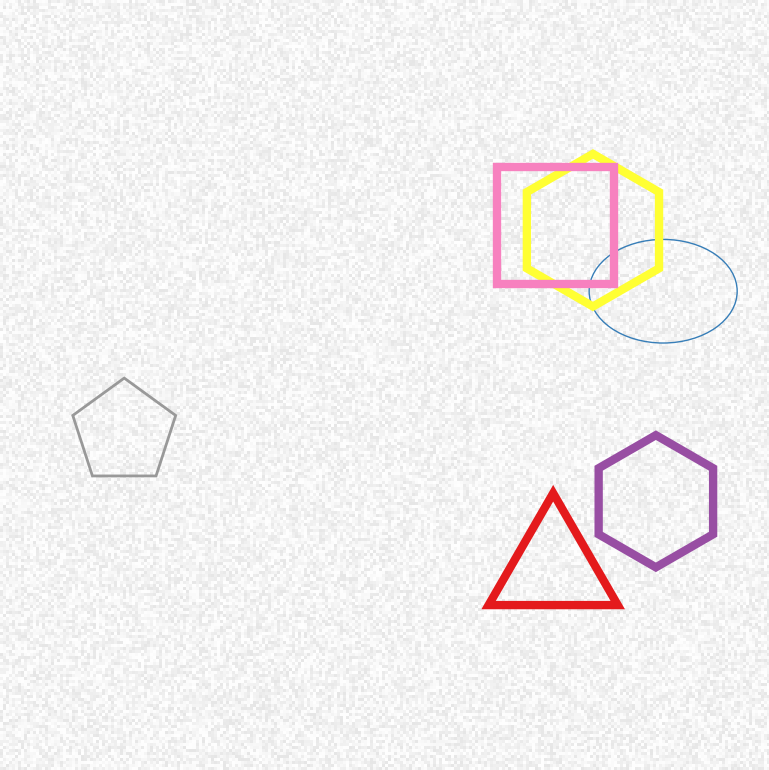[{"shape": "triangle", "thickness": 3, "radius": 0.48, "center": [0.718, 0.263]}, {"shape": "oval", "thickness": 0.5, "radius": 0.48, "center": [0.861, 0.622]}, {"shape": "hexagon", "thickness": 3, "radius": 0.43, "center": [0.852, 0.349]}, {"shape": "hexagon", "thickness": 3, "radius": 0.5, "center": [0.77, 0.701]}, {"shape": "square", "thickness": 3, "radius": 0.38, "center": [0.722, 0.707]}, {"shape": "pentagon", "thickness": 1, "radius": 0.35, "center": [0.161, 0.439]}]